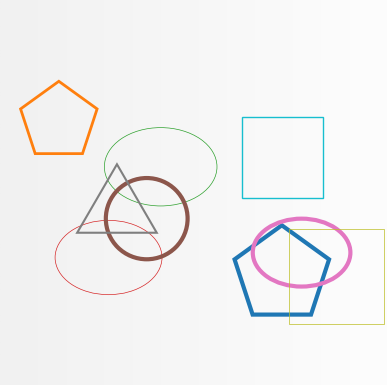[{"shape": "pentagon", "thickness": 3, "radius": 0.64, "center": [0.727, 0.287]}, {"shape": "pentagon", "thickness": 2, "radius": 0.52, "center": [0.152, 0.685]}, {"shape": "oval", "thickness": 0.5, "radius": 0.73, "center": [0.415, 0.567]}, {"shape": "oval", "thickness": 0.5, "radius": 0.69, "center": [0.28, 0.331]}, {"shape": "circle", "thickness": 3, "radius": 0.53, "center": [0.379, 0.432]}, {"shape": "oval", "thickness": 3, "radius": 0.63, "center": [0.778, 0.344]}, {"shape": "triangle", "thickness": 1.5, "radius": 0.59, "center": [0.302, 0.455]}, {"shape": "square", "thickness": 0.5, "radius": 0.61, "center": [0.868, 0.282]}, {"shape": "square", "thickness": 1, "radius": 0.52, "center": [0.73, 0.592]}]